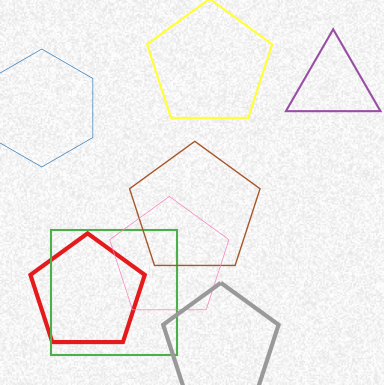[{"shape": "pentagon", "thickness": 3, "radius": 0.78, "center": [0.228, 0.238]}, {"shape": "hexagon", "thickness": 0.5, "radius": 0.77, "center": [0.108, 0.719]}, {"shape": "square", "thickness": 1.5, "radius": 0.82, "center": [0.296, 0.24]}, {"shape": "triangle", "thickness": 1.5, "radius": 0.71, "center": [0.865, 0.782]}, {"shape": "pentagon", "thickness": 1.5, "radius": 0.85, "center": [0.545, 0.832]}, {"shape": "pentagon", "thickness": 1, "radius": 0.89, "center": [0.506, 0.455]}, {"shape": "pentagon", "thickness": 0.5, "radius": 0.81, "center": [0.44, 0.327]}, {"shape": "pentagon", "thickness": 3, "radius": 0.79, "center": [0.574, 0.108]}]